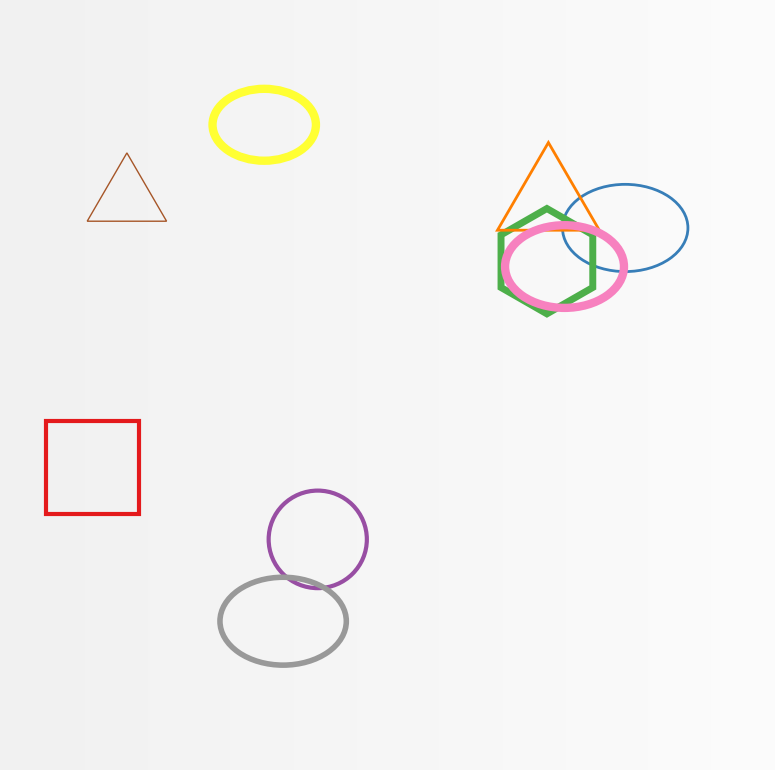[{"shape": "square", "thickness": 1.5, "radius": 0.3, "center": [0.119, 0.393]}, {"shape": "oval", "thickness": 1, "radius": 0.4, "center": [0.807, 0.704]}, {"shape": "hexagon", "thickness": 2.5, "radius": 0.34, "center": [0.706, 0.661]}, {"shape": "circle", "thickness": 1.5, "radius": 0.32, "center": [0.41, 0.3]}, {"shape": "triangle", "thickness": 1, "radius": 0.38, "center": [0.708, 0.739]}, {"shape": "oval", "thickness": 3, "radius": 0.33, "center": [0.341, 0.838]}, {"shape": "triangle", "thickness": 0.5, "radius": 0.3, "center": [0.164, 0.742]}, {"shape": "oval", "thickness": 3, "radius": 0.38, "center": [0.728, 0.654]}, {"shape": "oval", "thickness": 2, "radius": 0.41, "center": [0.365, 0.193]}]